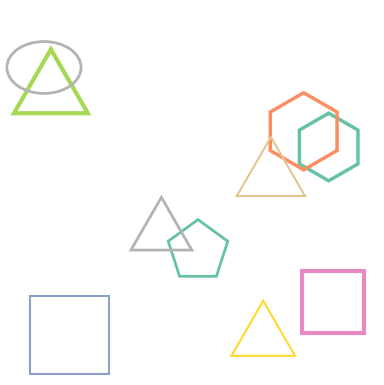[{"shape": "hexagon", "thickness": 2.5, "radius": 0.44, "center": [0.854, 0.618]}, {"shape": "pentagon", "thickness": 2, "radius": 0.41, "center": [0.514, 0.348]}, {"shape": "hexagon", "thickness": 2.5, "radius": 0.5, "center": [0.789, 0.659]}, {"shape": "square", "thickness": 1.5, "radius": 0.51, "center": [0.18, 0.13]}, {"shape": "square", "thickness": 3, "radius": 0.4, "center": [0.865, 0.215]}, {"shape": "triangle", "thickness": 3, "radius": 0.55, "center": [0.132, 0.761]}, {"shape": "triangle", "thickness": 1.5, "radius": 0.48, "center": [0.684, 0.123]}, {"shape": "triangle", "thickness": 1.5, "radius": 0.51, "center": [0.704, 0.542]}, {"shape": "oval", "thickness": 2, "radius": 0.48, "center": [0.114, 0.825]}, {"shape": "triangle", "thickness": 2, "radius": 0.46, "center": [0.419, 0.396]}]